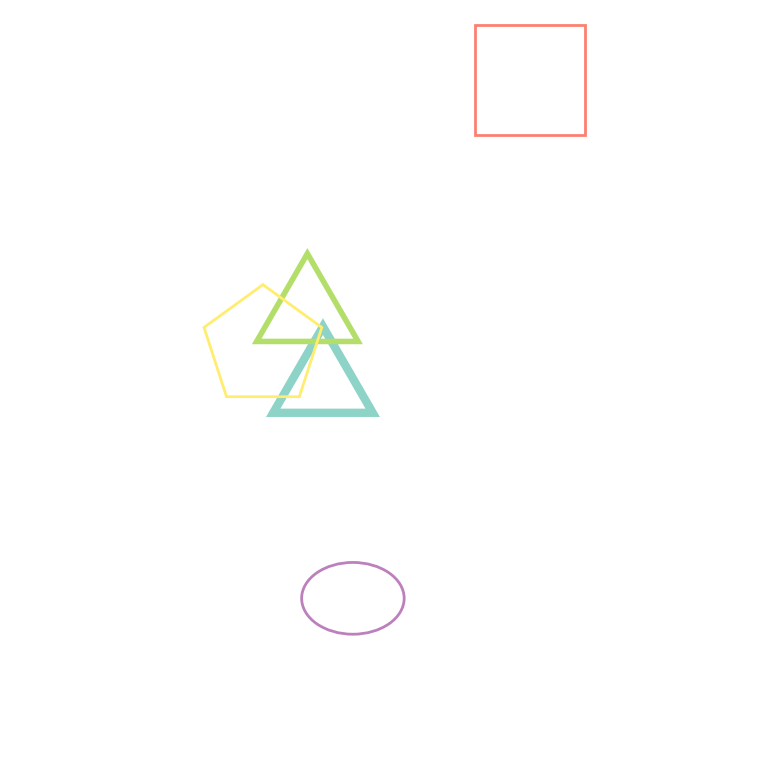[{"shape": "triangle", "thickness": 3, "radius": 0.37, "center": [0.419, 0.501]}, {"shape": "square", "thickness": 1, "radius": 0.36, "center": [0.689, 0.897]}, {"shape": "triangle", "thickness": 2, "radius": 0.38, "center": [0.399, 0.595]}, {"shape": "oval", "thickness": 1, "radius": 0.33, "center": [0.458, 0.223]}, {"shape": "pentagon", "thickness": 1, "radius": 0.4, "center": [0.341, 0.55]}]